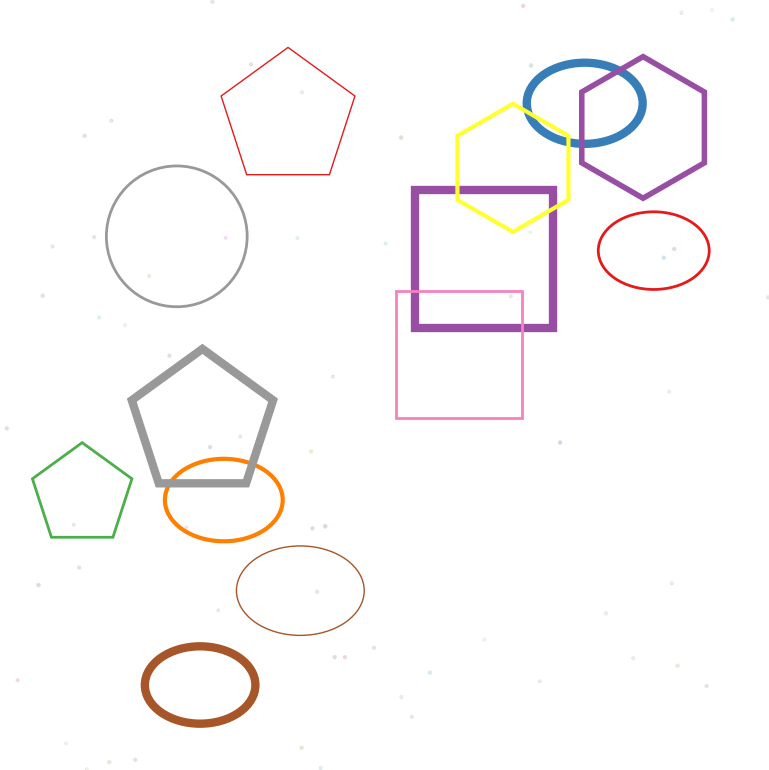[{"shape": "pentagon", "thickness": 0.5, "radius": 0.46, "center": [0.374, 0.847]}, {"shape": "oval", "thickness": 1, "radius": 0.36, "center": [0.849, 0.674]}, {"shape": "oval", "thickness": 3, "radius": 0.38, "center": [0.759, 0.866]}, {"shape": "pentagon", "thickness": 1, "radius": 0.34, "center": [0.107, 0.357]}, {"shape": "hexagon", "thickness": 2, "radius": 0.46, "center": [0.835, 0.834]}, {"shape": "square", "thickness": 3, "radius": 0.45, "center": [0.628, 0.663]}, {"shape": "oval", "thickness": 1.5, "radius": 0.38, "center": [0.291, 0.351]}, {"shape": "hexagon", "thickness": 1.5, "radius": 0.42, "center": [0.666, 0.782]}, {"shape": "oval", "thickness": 0.5, "radius": 0.41, "center": [0.39, 0.233]}, {"shape": "oval", "thickness": 3, "radius": 0.36, "center": [0.26, 0.11]}, {"shape": "square", "thickness": 1, "radius": 0.41, "center": [0.596, 0.54]}, {"shape": "pentagon", "thickness": 3, "radius": 0.48, "center": [0.263, 0.45]}, {"shape": "circle", "thickness": 1, "radius": 0.46, "center": [0.23, 0.693]}]